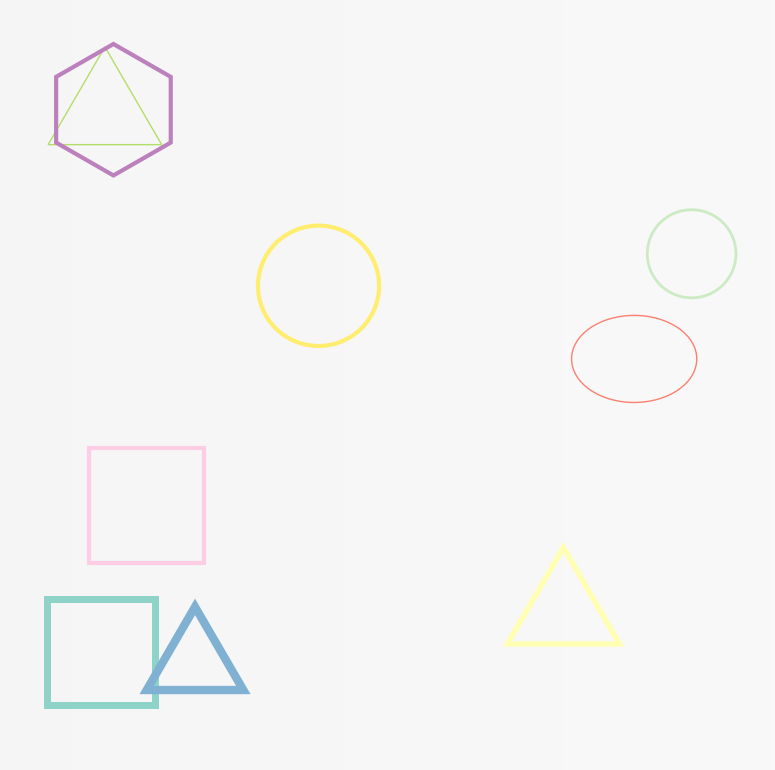[{"shape": "square", "thickness": 2.5, "radius": 0.35, "center": [0.13, 0.153]}, {"shape": "triangle", "thickness": 2, "radius": 0.42, "center": [0.727, 0.205]}, {"shape": "oval", "thickness": 0.5, "radius": 0.4, "center": [0.818, 0.534]}, {"shape": "triangle", "thickness": 3, "radius": 0.36, "center": [0.252, 0.14]}, {"shape": "triangle", "thickness": 0.5, "radius": 0.42, "center": [0.135, 0.854]}, {"shape": "square", "thickness": 1.5, "radius": 0.37, "center": [0.189, 0.343]}, {"shape": "hexagon", "thickness": 1.5, "radius": 0.43, "center": [0.146, 0.858]}, {"shape": "circle", "thickness": 1, "radius": 0.29, "center": [0.892, 0.67]}, {"shape": "circle", "thickness": 1.5, "radius": 0.39, "center": [0.411, 0.629]}]